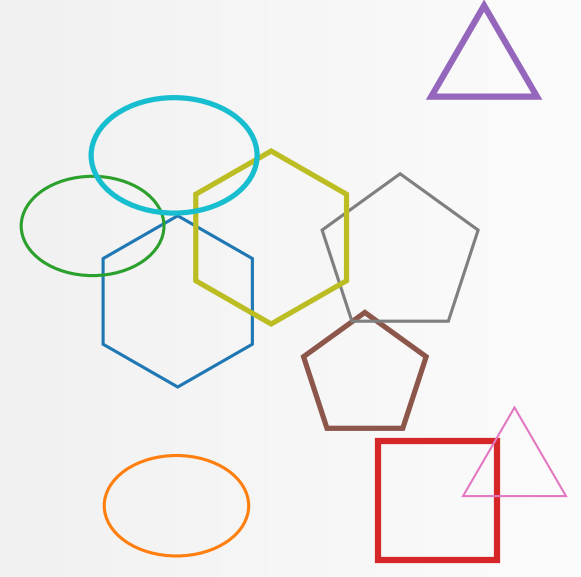[{"shape": "hexagon", "thickness": 1.5, "radius": 0.74, "center": [0.306, 0.477]}, {"shape": "oval", "thickness": 1.5, "radius": 0.62, "center": [0.304, 0.123]}, {"shape": "oval", "thickness": 1.5, "radius": 0.61, "center": [0.159, 0.608]}, {"shape": "square", "thickness": 3, "radius": 0.51, "center": [0.753, 0.133]}, {"shape": "triangle", "thickness": 3, "radius": 0.53, "center": [0.833, 0.884]}, {"shape": "pentagon", "thickness": 2.5, "radius": 0.55, "center": [0.628, 0.347]}, {"shape": "triangle", "thickness": 1, "radius": 0.51, "center": [0.885, 0.191]}, {"shape": "pentagon", "thickness": 1.5, "radius": 0.71, "center": [0.688, 0.557]}, {"shape": "hexagon", "thickness": 2.5, "radius": 0.75, "center": [0.466, 0.588]}, {"shape": "oval", "thickness": 2.5, "radius": 0.71, "center": [0.3, 0.73]}]